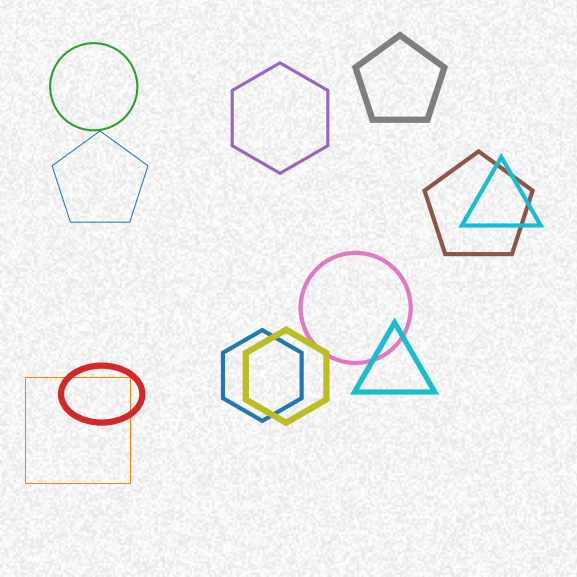[{"shape": "hexagon", "thickness": 2, "radius": 0.39, "center": [0.454, 0.349]}, {"shape": "pentagon", "thickness": 0.5, "radius": 0.44, "center": [0.173, 0.685]}, {"shape": "square", "thickness": 0.5, "radius": 0.46, "center": [0.134, 0.255]}, {"shape": "circle", "thickness": 1, "radius": 0.38, "center": [0.162, 0.849]}, {"shape": "oval", "thickness": 3, "radius": 0.35, "center": [0.176, 0.317]}, {"shape": "hexagon", "thickness": 1.5, "radius": 0.48, "center": [0.485, 0.795]}, {"shape": "pentagon", "thickness": 2, "radius": 0.49, "center": [0.829, 0.639]}, {"shape": "circle", "thickness": 2, "radius": 0.48, "center": [0.616, 0.466]}, {"shape": "pentagon", "thickness": 3, "radius": 0.4, "center": [0.693, 0.857]}, {"shape": "hexagon", "thickness": 3, "radius": 0.4, "center": [0.495, 0.348]}, {"shape": "triangle", "thickness": 2, "radius": 0.39, "center": [0.868, 0.648]}, {"shape": "triangle", "thickness": 2.5, "radius": 0.4, "center": [0.683, 0.36]}]